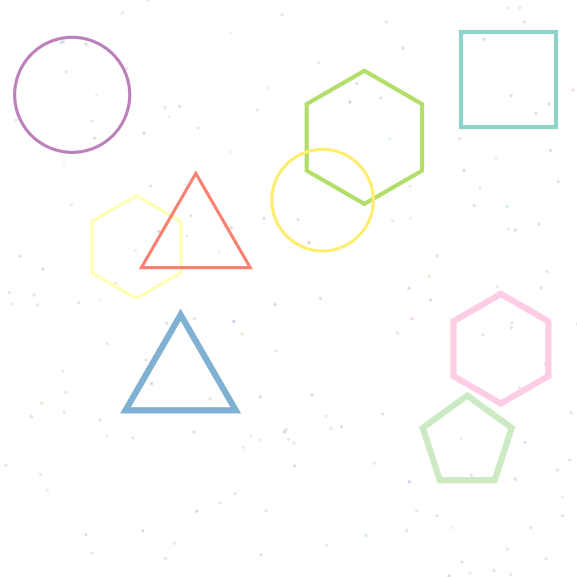[{"shape": "square", "thickness": 2, "radius": 0.41, "center": [0.88, 0.861]}, {"shape": "hexagon", "thickness": 1.5, "radius": 0.44, "center": [0.236, 0.571]}, {"shape": "triangle", "thickness": 1.5, "radius": 0.54, "center": [0.339, 0.59]}, {"shape": "triangle", "thickness": 3, "radius": 0.55, "center": [0.313, 0.344]}, {"shape": "hexagon", "thickness": 2, "radius": 0.58, "center": [0.631, 0.761]}, {"shape": "hexagon", "thickness": 3, "radius": 0.47, "center": [0.867, 0.395]}, {"shape": "circle", "thickness": 1.5, "radius": 0.5, "center": [0.125, 0.835]}, {"shape": "pentagon", "thickness": 3, "radius": 0.4, "center": [0.809, 0.233]}, {"shape": "circle", "thickness": 1.5, "radius": 0.44, "center": [0.559, 0.653]}]